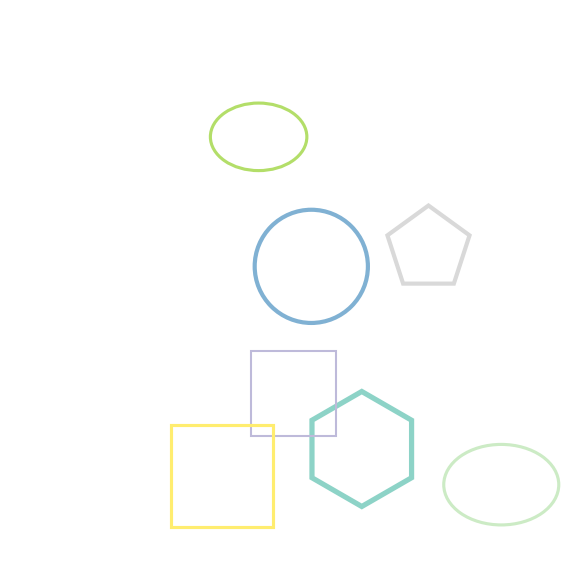[{"shape": "hexagon", "thickness": 2.5, "radius": 0.5, "center": [0.626, 0.222]}, {"shape": "square", "thickness": 1, "radius": 0.37, "center": [0.508, 0.318]}, {"shape": "circle", "thickness": 2, "radius": 0.49, "center": [0.539, 0.538]}, {"shape": "oval", "thickness": 1.5, "radius": 0.42, "center": [0.448, 0.762]}, {"shape": "pentagon", "thickness": 2, "radius": 0.37, "center": [0.742, 0.568]}, {"shape": "oval", "thickness": 1.5, "radius": 0.5, "center": [0.868, 0.16]}, {"shape": "square", "thickness": 1.5, "radius": 0.44, "center": [0.384, 0.174]}]